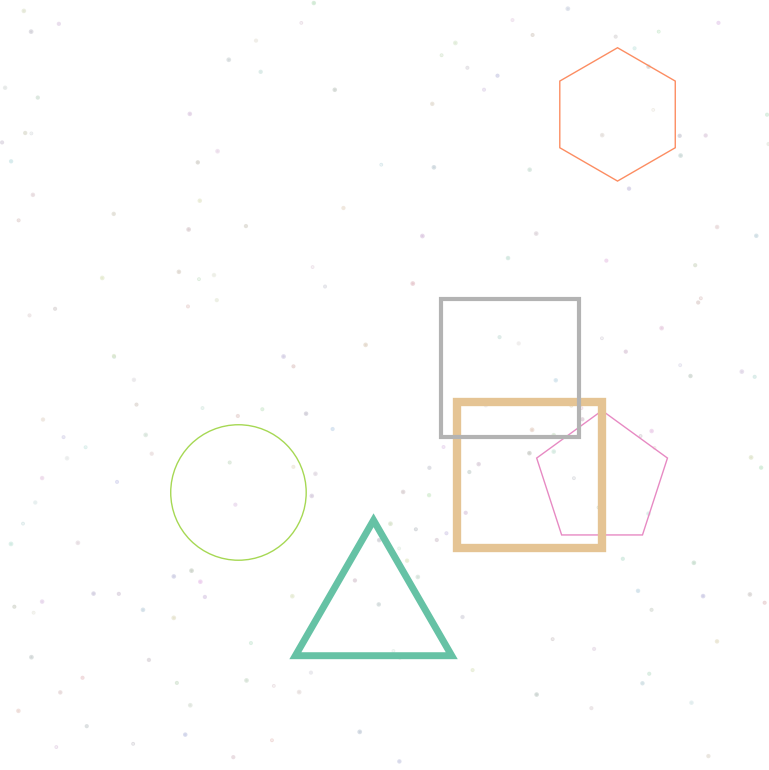[{"shape": "triangle", "thickness": 2.5, "radius": 0.59, "center": [0.485, 0.207]}, {"shape": "hexagon", "thickness": 0.5, "radius": 0.43, "center": [0.802, 0.851]}, {"shape": "pentagon", "thickness": 0.5, "radius": 0.45, "center": [0.782, 0.378]}, {"shape": "circle", "thickness": 0.5, "radius": 0.44, "center": [0.31, 0.36]}, {"shape": "square", "thickness": 3, "radius": 0.47, "center": [0.687, 0.383]}, {"shape": "square", "thickness": 1.5, "radius": 0.45, "center": [0.663, 0.522]}]